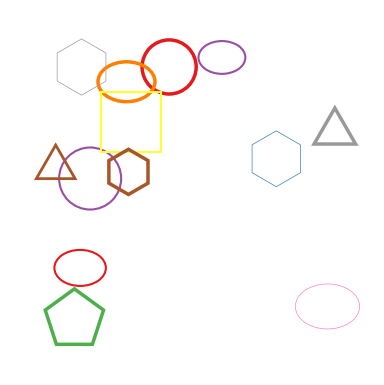[{"shape": "oval", "thickness": 1.5, "radius": 0.33, "center": [0.208, 0.304]}, {"shape": "circle", "thickness": 2.5, "radius": 0.35, "center": [0.439, 0.826]}, {"shape": "hexagon", "thickness": 0.5, "radius": 0.36, "center": [0.718, 0.588]}, {"shape": "pentagon", "thickness": 2.5, "radius": 0.4, "center": [0.193, 0.17]}, {"shape": "oval", "thickness": 1.5, "radius": 0.3, "center": [0.576, 0.851]}, {"shape": "circle", "thickness": 1.5, "radius": 0.4, "center": [0.234, 0.536]}, {"shape": "oval", "thickness": 2.5, "radius": 0.37, "center": [0.329, 0.788]}, {"shape": "square", "thickness": 1.5, "radius": 0.39, "center": [0.339, 0.683]}, {"shape": "hexagon", "thickness": 2.5, "radius": 0.29, "center": [0.334, 0.554]}, {"shape": "triangle", "thickness": 2, "radius": 0.29, "center": [0.145, 0.565]}, {"shape": "oval", "thickness": 0.5, "radius": 0.42, "center": [0.851, 0.204]}, {"shape": "hexagon", "thickness": 0.5, "radius": 0.37, "center": [0.212, 0.826]}, {"shape": "triangle", "thickness": 2.5, "radius": 0.31, "center": [0.87, 0.657]}]